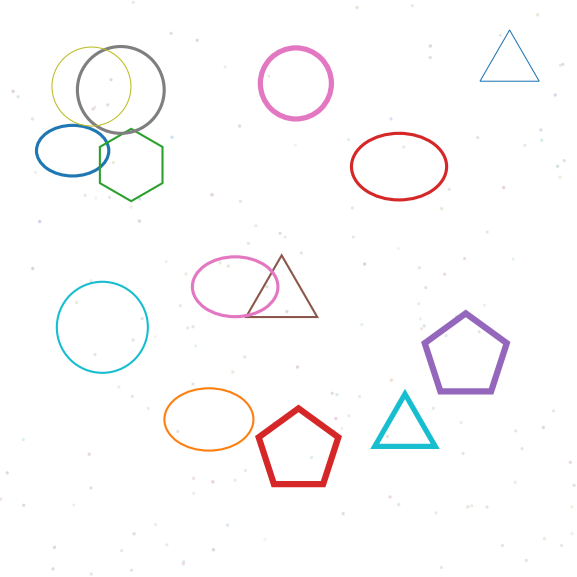[{"shape": "triangle", "thickness": 0.5, "radius": 0.3, "center": [0.882, 0.888]}, {"shape": "oval", "thickness": 1.5, "radius": 0.31, "center": [0.126, 0.738]}, {"shape": "oval", "thickness": 1, "radius": 0.39, "center": [0.362, 0.273]}, {"shape": "hexagon", "thickness": 1, "radius": 0.31, "center": [0.227, 0.713]}, {"shape": "pentagon", "thickness": 3, "radius": 0.36, "center": [0.517, 0.219]}, {"shape": "oval", "thickness": 1.5, "radius": 0.41, "center": [0.691, 0.711]}, {"shape": "pentagon", "thickness": 3, "radius": 0.37, "center": [0.806, 0.382]}, {"shape": "triangle", "thickness": 1, "radius": 0.36, "center": [0.488, 0.486]}, {"shape": "oval", "thickness": 1.5, "radius": 0.37, "center": [0.407, 0.503]}, {"shape": "circle", "thickness": 2.5, "radius": 0.31, "center": [0.512, 0.855]}, {"shape": "circle", "thickness": 1.5, "radius": 0.38, "center": [0.209, 0.843]}, {"shape": "circle", "thickness": 0.5, "radius": 0.34, "center": [0.158, 0.849]}, {"shape": "circle", "thickness": 1, "radius": 0.39, "center": [0.177, 0.432]}, {"shape": "triangle", "thickness": 2.5, "radius": 0.3, "center": [0.701, 0.256]}]